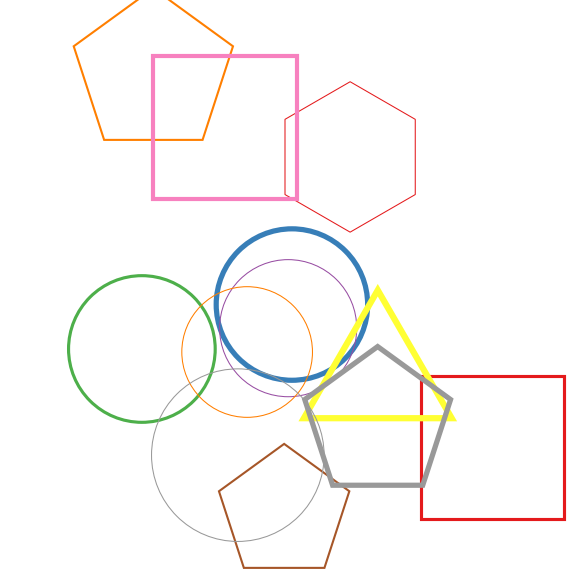[{"shape": "hexagon", "thickness": 0.5, "radius": 0.65, "center": [0.606, 0.727]}, {"shape": "square", "thickness": 1.5, "radius": 0.62, "center": [0.853, 0.224]}, {"shape": "circle", "thickness": 2.5, "radius": 0.66, "center": [0.505, 0.472]}, {"shape": "circle", "thickness": 1.5, "radius": 0.63, "center": [0.246, 0.395]}, {"shape": "circle", "thickness": 0.5, "radius": 0.59, "center": [0.499, 0.431]}, {"shape": "circle", "thickness": 0.5, "radius": 0.57, "center": [0.428, 0.39]}, {"shape": "pentagon", "thickness": 1, "radius": 0.72, "center": [0.266, 0.874]}, {"shape": "triangle", "thickness": 3, "radius": 0.74, "center": [0.654, 0.349]}, {"shape": "pentagon", "thickness": 1, "radius": 0.59, "center": [0.492, 0.112]}, {"shape": "square", "thickness": 2, "radius": 0.62, "center": [0.389, 0.778]}, {"shape": "pentagon", "thickness": 2.5, "radius": 0.66, "center": [0.654, 0.266]}, {"shape": "circle", "thickness": 0.5, "radius": 0.75, "center": [0.412, 0.211]}]